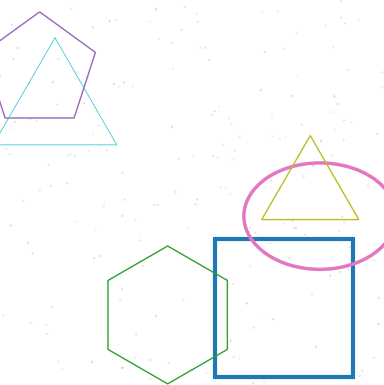[{"shape": "square", "thickness": 3, "radius": 0.9, "center": [0.738, 0.199]}, {"shape": "hexagon", "thickness": 1, "radius": 0.9, "center": [0.436, 0.182]}, {"shape": "pentagon", "thickness": 1, "radius": 0.76, "center": [0.103, 0.817]}, {"shape": "oval", "thickness": 2.5, "radius": 0.99, "center": [0.831, 0.439]}, {"shape": "triangle", "thickness": 1, "radius": 0.73, "center": [0.806, 0.502]}, {"shape": "triangle", "thickness": 0.5, "radius": 0.93, "center": [0.143, 0.716]}]